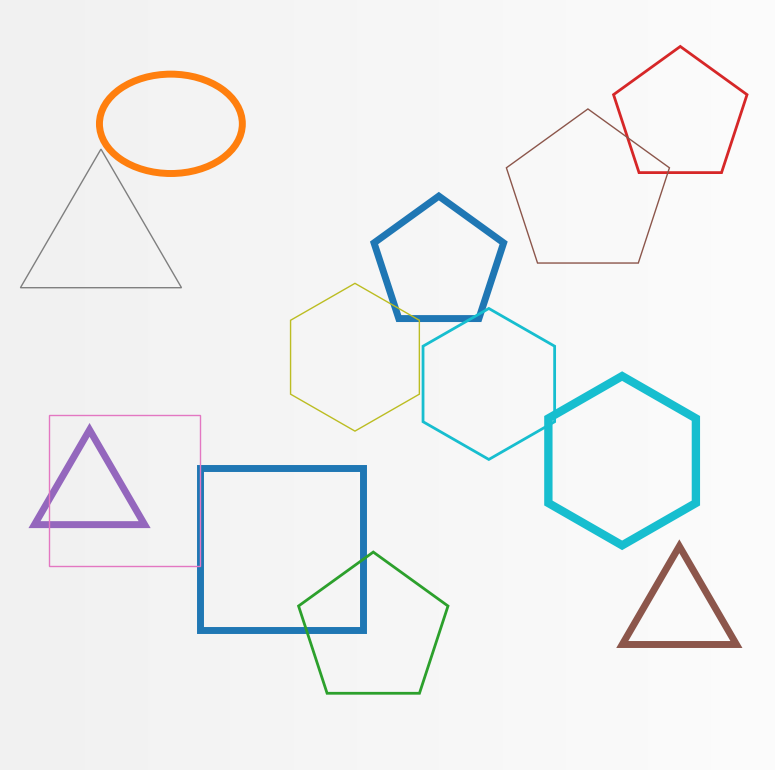[{"shape": "square", "thickness": 2.5, "radius": 0.53, "center": [0.363, 0.287]}, {"shape": "pentagon", "thickness": 2.5, "radius": 0.44, "center": [0.566, 0.657]}, {"shape": "oval", "thickness": 2.5, "radius": 0.46, "center": [0.221, 0.839]}, {"shape": "pentagon", "thickness": 1, "radius": 0.51, "center": [0.482, 0.182]}, {"shape": "pentagon", "thickness": 1, "radius": 0.45, "center": [0.878, 0.849]}, {"shape": "triangle", "thickness": 2.5, "radius": 0.41, "center": [0.116, 0.36]}, {"shape": "pentagon", "thickness": 0.5, "radius": 0.55, "center": [0.759, 0.748]}, {"shape": "triangle", "thickness": 2.5, "radius": 0.43, "center": [0.877, 0.206]}, {"shape": "square", "thickness": 0.5, "radius": 0.49, "center": [0.161, 0.363]}, {"shape": "triangle", "thickness": 0.5, "radius": 0.6, "center": [0.13, 0.686]}, {"shape": "hexagon", "thickness": 0.5, "radius": 0.48, "center": [0.458, 0.536]}, {"shape": "hexagon", "thickness": 1, "radius": 0.49, "center": [0.631, 0.501]}, {"shape": "hexagon", "thickness": 3, "radius": 0.55, "center": [0.803, 0.402]}]